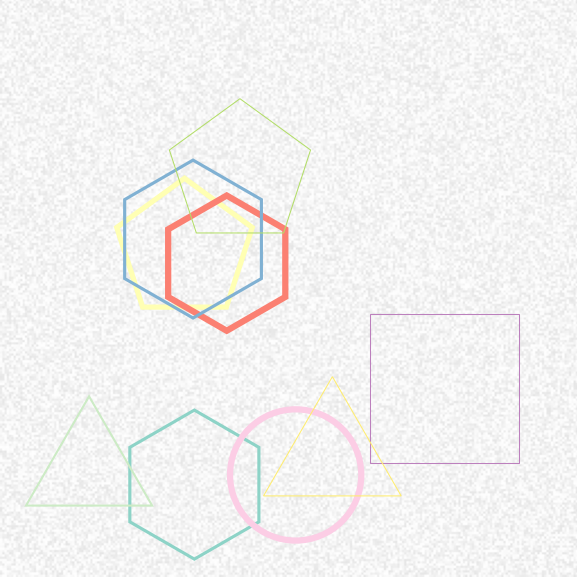[{"shape": "hexagon", "thickness": 1.5, "radius": 0.65, "center": [0.337, 0.16]}, {"shape": "pentagon", "thickness": 2.5, "radius": 0.62, "center": [0.319, 0.567]}, {"shape": "hexagon", "thickness": 3, "radius": 0.59, "center": [0.393, 0.543]}, {"shape": "hexagon", "thickness": 1.5, "radius": 0.68, "center": [0.334, 0.585]}, {"shape": "pentagon", "thickness": 0.5, "radius": 0.64, "center": [0.416, 0.7]}, {"shape": "circle", "thickness": 3, "radius": 0.57, "center": [0.512, 0.177]}, {"shape": "square", "thickness": 0.5, "radius": 0.64, "center": [0.77, 0.326]}, {"shape": "triangle", "thickness": 1, "radius": 0.63, "center": [0.154, 0.187]}, {"shape": "triangle", "thickness": 0.5, "radius": 0.69, "center": [0.576, 0.209]}]